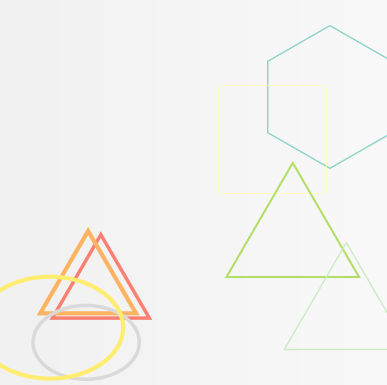[{"shape": "hexagon", "thickness": 1, "radius": 0.93, "center": [0.851, 0.748]}, {"shape": "square", "thickness": 0.5, "radius": 0.7, "center": [0.702, 0.639]}, {"shape": "triangle", "thickness": 2.5, "radius": 0.72, "center": [0.26, 0.246]}, {"shape": "triangle", "thickness": 3, "radius": 0.71, "center": [0.227, 0.258]}, {"shape": "triangle", "thickness": 1.5, "radius": 0.99, "center": [0.756, 0.379]}, {"shape": "oval", "thickness": 2.5, "radius": 0.69, "center": [0.222, 0.111]}, {"shape": "triangle", "thickness": 1, "radius": 0.93, "center": [0.894, 0.185]}, {"shape": "oval", "thickness": 3, "radius": 0.94, "center": [0.129, 0.149]}]